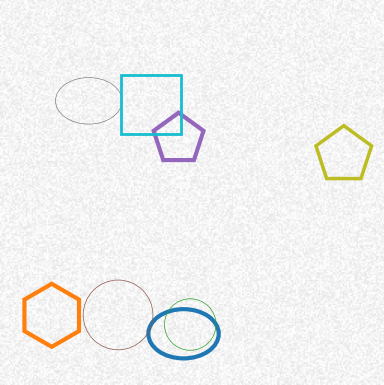[{"shape": "oval", "thickness": 3, "radius": 0.46, "center": [0.477, 0.133]}, {"shape": "hexagon", "thickness": 3, "radius": 0.41, "center": [0.134, 0.181]}, {"shape": "circle", "thickness": 0.5, "radius": 0.33, "center": [0.494, 0.157]}, {"shape": "pentagon", "thickness": 3, "radius": 0.34, "center": [0.464, 0.639]}, {"shape": "circle", "thickness": 0.5, "radius": 0.45, "center": [0.307, 0.182]}, {"shape": "oval", "thickness": 0.5, "radius": 0.43, "center": [0.231, 0.738]}, {"shape": "pentagon", "thickness": 2.5, "radius": 0.38, "center": [0.893, 0.598]}, {"shape": "square", "thickness": 2, "radius": 0.39, "center": [0.392, 0.728]}]